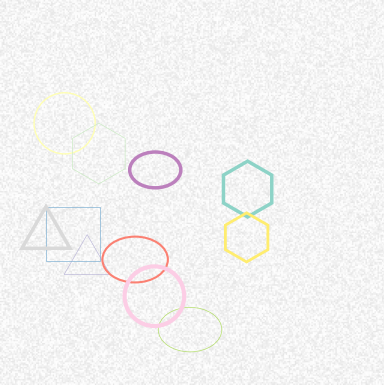[{"shape": "hexagon", "thickness": 2.5, "radius": 0.36, "center": [0.643, 0.509]}, {"shape": "circle", "thickness": 1, "radius": 0.4, "center": [0.168, 0.68]}, {"shape": "triangle", "thickness": 0.5, "radius": 0.35, "center": [0.226, 0.322]}, {"shape": "oval", "thickness": 1.5, "radius": 0.43, "center": [0.351, 0.326]}, {"shape": "square", "thickness": 0.5, "radius": 0.35, "center": [0.19, 0.393]}, {"shape": "oval", "thickness": 0.5, "radius": 0.41, "center": [0.494, 0.144]}, {"shape": "circle", "thickness": 3, "radius": 0.39, "center": [0.401, 0.231]}, {"shape": "triangle", "thickness": 2.5, "radius": 0.36, "center": [0.119, 0.391]}, {"shape": "oval", "thickness": 2.5, "radius": 0.33, "center": [0.403, 0.559]}, {"shape": "hexagon", "thickness": 0.5, "radius": 0.39, "center": [0.257, 0.601]}, {"shape": "hexagon", "thickness": 2, "radius": 0.32, "center": [0.641, 0.383]}]